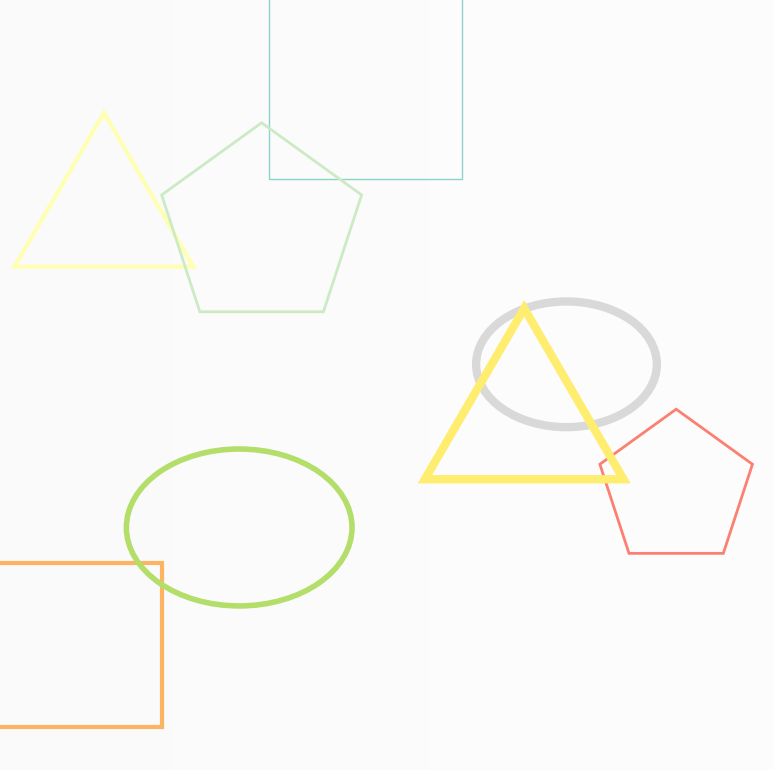[{"shape": "square", "thickness": 0.5, "radius": 0.62, "center": [0.471, 0.892]}, {"shape": "triangle", "thickness": 1.5, "radius": 0.67, "center": [0.134, 0.72]}, {"shape": "pentagon", "thickness": 1, "radius": 0.52, "center": [0.872, 0.365]}, {"shape": "square", "thickness": 1.5, "radius": 0.53, "center": [0.103, 0.162]}, {"shape": "oval", "thickness": 2, "radius": 0.73, "center": [0.309, 0.315]}, {"shape": "oval", "thickness": 3, "radius": 0.58, "center": [0.731, 0.527]}, {"shape": "pentagon", "thickness": 1, "radius": 0.68, "center": [0.338, 0.705]}, {"shape": "triangle", "thickness": 3, "radius": 0.74, "center": [0.676, 0.452]}]